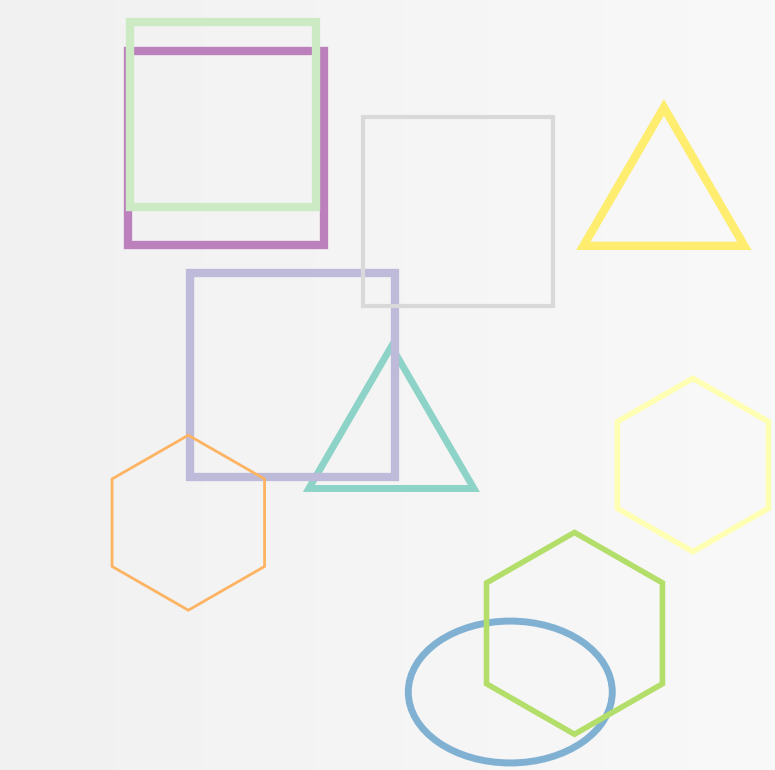[{"shape": "triangle", "thickness": 2.5, "radius": 0.61, "center": [0.505, 0.427]}, {"shape": "hexagon", "thickness": 2, "radius": 0.56, "center": [0.894, 0.396]}, {"shape": "square", "thickness": 3, "radius": 0.66, "center": [0.377, 0.513]}, {"shape": "oval", "thickness": 2.5, "radius": 0.66, "center": [0.658, 0.101]}, {"shape": "hexagon", "thickness": 1, "radius": 0.57, "center": [0.243, 0.321]}, {"shape": "hexagon", "thickness": 2, "radius": 0.66, "center": [0.741, 0.177]}, {"shape": "square", "thickness": 1.5, "radius": 0.61, "center": [0.591, 0.725]}, {"shape": "square", "thickness": 3, "radius": 0.63, "center": [0.292, 0.807]}, {"shape": "square", "thickness": 3, "radius": 0.6, "center": [0.288, 0.851]}, {"shape": "triangle", "thickness": 3, "radius": 0.6, "center": [0.857, 0.741]}]